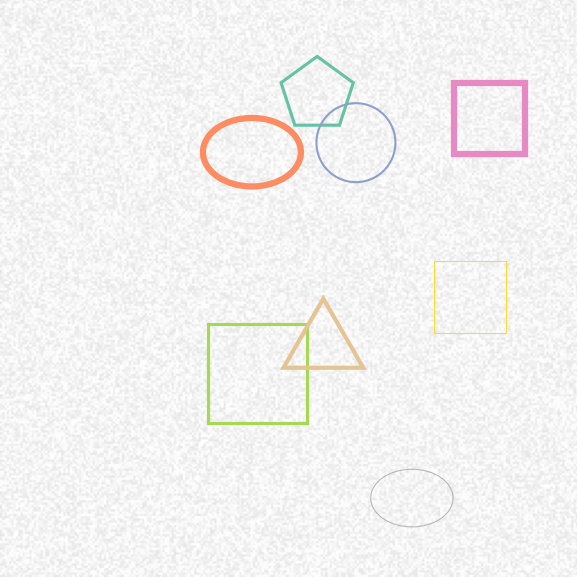[{"shape": "pentagon", "thickness": 1.5, "radius": 0.33, "center": [0.549, 0.836]}, {"shape": "oval", "thickness": 3, "radius": 0.42, "center": [0.436, 0.736]}, {"shape": "circle", "thickness": 1, "radius": 0.34, "center": [0.616, 0.752]}, {"shape": "square", "thickness": 3, "radius": 0.31, "center": [0.848, 0.794]}, {"shape": "square", "thickness": 1.5, "radius": 0.43, "center": [0.446, 0.352]}, {"shape": "square", "thickness": 0.5, "radius": 0.31, "center": [0.814, 0.485]}, {"shape": "triangle", "thickness": 2, "radius": 0.4, "center": [0.56, 0.402]}, {"shape": "oval", "thickness": 0.5, "radius": 0.36, "center": [0.713, 0.137]}]